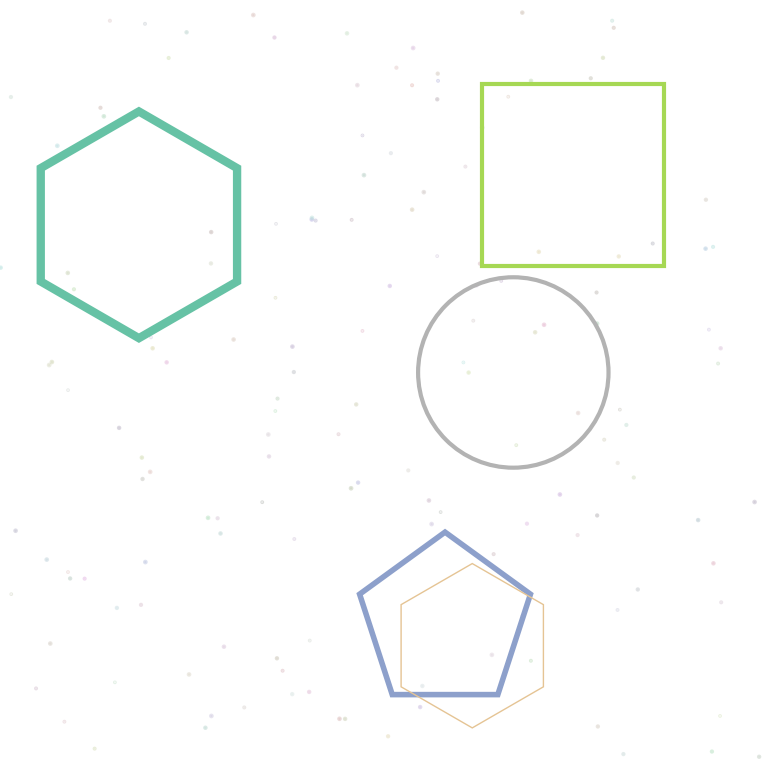[{"shape": "hexagon", "thickness": 3, "radius": 0.74, "center": [0.18, 0.708]}, {"shape": "pentagon", "thickness": 2, "radius": 0.58, "center": [0.578, 0.192]}, {"shape": "square", "thickness": 1.5, "radius": 0.59, "center": [0.744, 0.773]}, {"shape": "hexagon", "thickness": 0.5, "radius": 0.53, "center": [0.613, 0.161]}, {"shape": "circle", "thickness": 1.5, "radius": 0.62, "center": [0.667, 0.516]}]